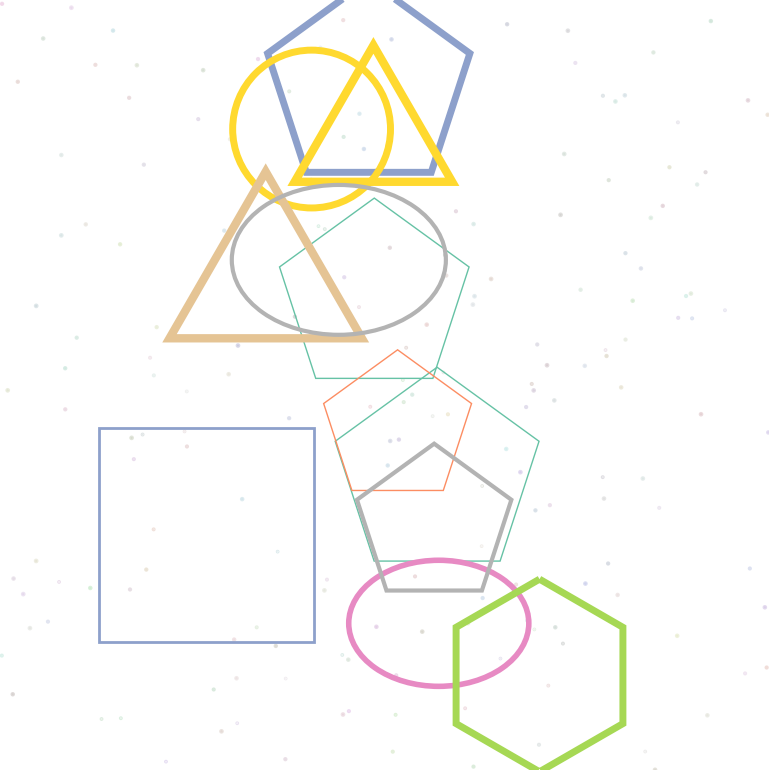[{"shape": "pentagon", "thickness": 0.5, "radius": 0.65, "center": [0.486, 0.613]}, {"shape": "pentagon", "thickness": 0.5, "radius": 0.7, "center": [0.568, 0.384]}, {"shape": "pentagon", "thickness": 0.5, "radius": 0.5, "center": [0.516, 0.445]}, {"shape": "square", "thickness": 1, "radius": 0.7, "center": [0.268, 0.305]}, {"shape": "pentagon", "thickness": 2.5, "radius": 0.69, "center": [0.479, 0.888]}, {"shape": "oval", "thickness": 2, "radius": 0.58, "center": [0.57, 0.191]}, {"shape": "hexagon", "thickness": 2.5, "radius": 0.63, "center": [0.701, 0.123]}, {"shape": "triangle", "thickness": 3, "radius": 0.59, "center": [0.485, 0.823]}, {"shape": "circle", "thickness": 2.5, "radius": 0.51, "center": [0.405, 0.832]}, {"shape": "triangle", "thickness": 3, "radius": 0.72, "center": [0.345, 0.633]}, {"shape": "oval", "thickness": 1.5, "radius": 0.7, "center": [0.44, 0.663]}, {"shape": "pentagon", "thickness": 1.5, "radius": 0.53, "center": [0.564, 0.318]}]